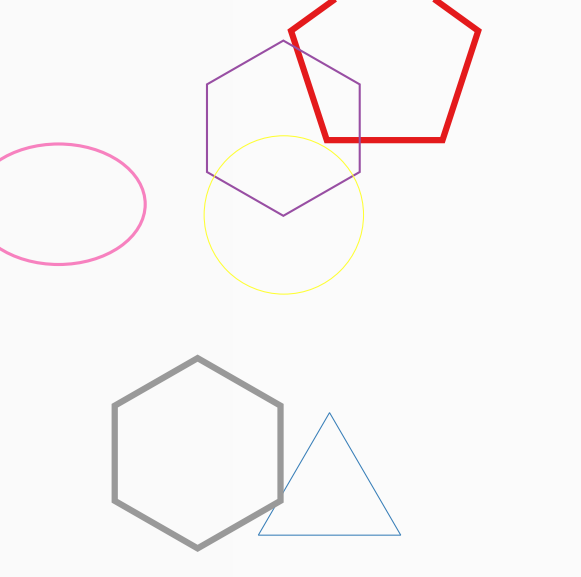[{"shape": "pentagon", "thickness": 3, "radius": 0.85, "center": [0.662, 0.893]}, {"shape": "triangle", "thickness": 0.5, "radius": 0.71, "center": [0.567, 0.143]}, {"shape": "hexagon", "thickness": 1, "radius": 0.76, "center": [0.487, 0.777]}, {"shape": "circle", "thickness": 0.5, "radius": 0.69, "center": [0.488, 0.627]}, {"shape": "oval", "thickness": 1.5, "radius": 0.75, "center": [0.101, 0.645]}, {"shape": "hexagon", "thickness": 3, "radius": 0.82, "center": [0.34, 0.214]}]